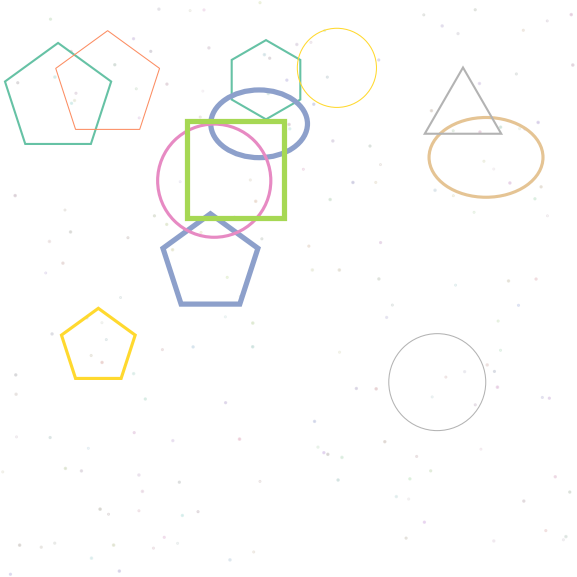[{"shape": "pentagon", "thickness": 1, "radius": 0.48, "center": [0.101, 0.828]}, {"shape": "hexagon", "thickness": 1, "radius": 0.34, "center": [0.461, 0.861]}, {"shape": "pentagon", "thickness": 0.5, "radius": 0.47, "center": [0.186, 0.852]}, {"shape": "pentagon", "thickness": 2.5, "radius": 0.43, "center": [0.364, 0.542]}, {"shape": "oval", "thickness": 2.5, "radius": 0.42, "center": [0.449, 0.785]}, {"shape": "circle", "thickness": 1.5, "radius": 0.49, "center": [0.371, 0.686]}, {"shape": "square", "thickness": 2.5, "radius": 0.42, "center": [0.408, 0.706]}, {"shape": "pentagon", "thickness": 1.5, "radius": 0.34, "center": [0.17, 0.398]}, {"shape": "circle", "thickness": 0.5, "radius": 0.34, "center": [0.583, 0.882]}, {"shape": "oval", "thickness": 1.5, "radius": 0.49, "center": [0.842, 0.727]}, {"shape": "circle", "thickness": 0.5, "radius": 0.42, "center": [0.757, 0.337]}, {"shape": "triangle", "thickness": 1, "radius": 0.38, "center": [0.802, 0.806]}]